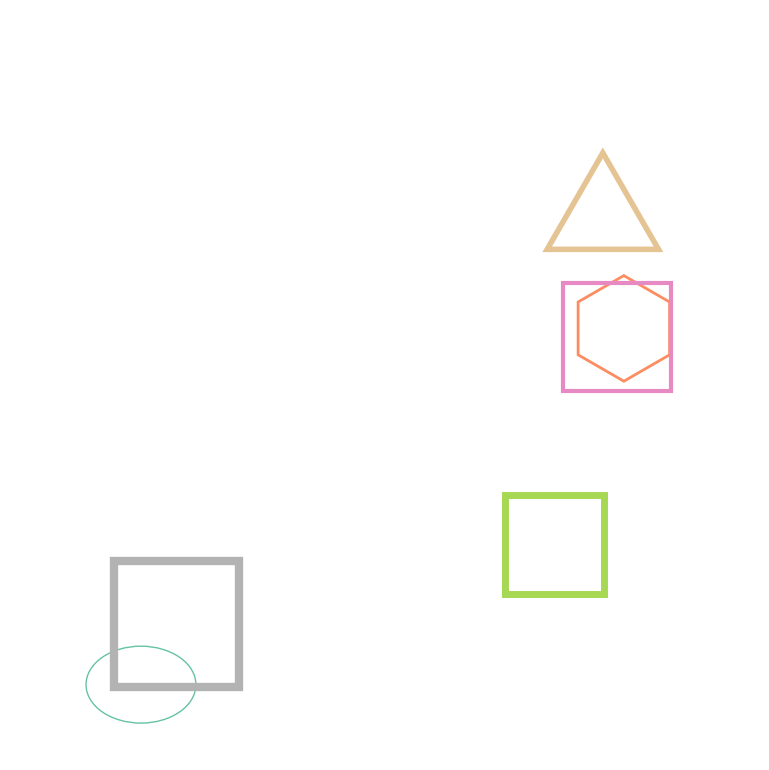[{"shape": "oval", "thickness": 0.5, "radius": 0.36, "center": [0.183, 0.111]}, {"shape": "hexagon", "thickness": 1, "radius": 0.34, "center": [0.81, 0.574]}, {"shape": "square", "thickness": 1.5, "radius": 0.35, "center": [0.801, 0.562]}, {"shape": "square", "thickness": 2.5, "radius": 0.32, "center": [0.72, 0.293]}, {"shape": "triangle", "thickness": 2, "radius": 0.42, "center": [0.783, 0.718]}, {"shape": "square", "thickness": 3, "radius": 0.41, "center": [0.229, 0.19]}]